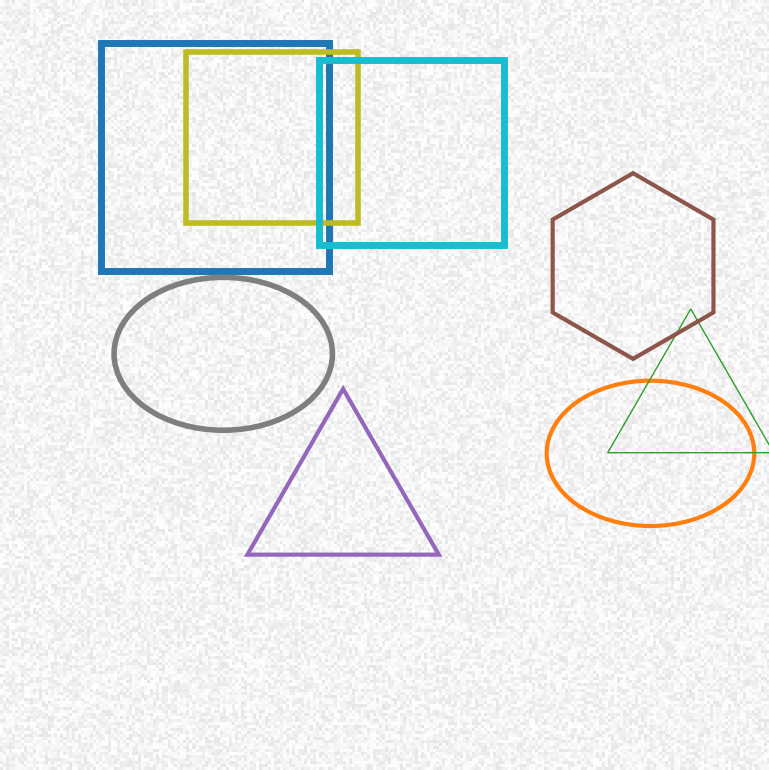[{"shape": "square", "thickness": 2.5, "radius": 0.74, "center": [0.279, 0.796]}, {"shape": "oval", "thickness": 1.5, "radius": 0.67, "center": [0.845, 0.411]}, {"shape": "triangle", "thickness": 0.5, "radius": 0.62, "center": [0.897, 0.474]}, {"shape": "triangle", "thickness": 1.5, "radius": 0.72, "center": [0.446, 0.351]}, {"shape": "hexagon", "thickness": 1.5, "radius": 0.6, "center": [0.822, 0.655]}, {"shape": "oval", "thickness": 2, "radius": 0.71, "center": [0.29, 0.541]}, {"shape": "square", "thickness": 2, "radius": 0.56, "center": [0.353, 0.821]}, {"shape": "square", "thickness": 2.5, "radius": 0.6, "center": [0.534, 0.802]}]